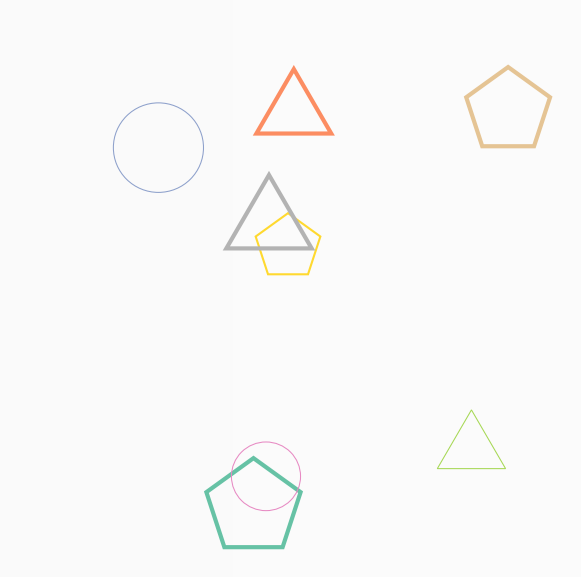[{"shape": "pentagon", "thickness": 2, "radius": 0.43, "center": [0.436, 0.121]}, {"shape": "triangle", "thickness": 2, "radius": 0.37, "center": [0.505, 0.805]}, {"shape": "circle", "thickness": 0.5, "radius": 0.39, "center": [0.273, 0.743]}, {"shape": "circle", "thickness": 0.5, "radius": 0.3, "center": [0.458, 0.174]}, {"shape": "triangle", "thickness": 0.5, "radius": 0.34, "center": [0.811, 0.222]}, {"shape": "pentagon", "thickness": 1, "radius": 0.29, "center": [0.496, 0.572]}, {"shape": "pentagon", "thickness": 2, "radius": 0.38, "center": [0.874, 0.807]}, {"shape": "triangle", "thickness": 2, "radius": 0.42, "center": [0.463, 0.611]}]